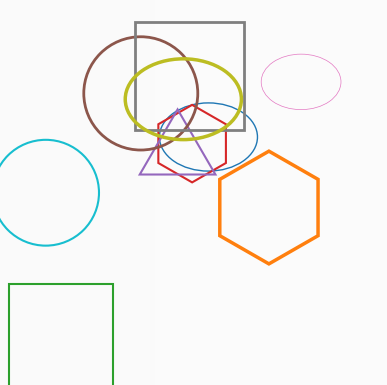[{"shape": "oval", "thickness": 1, "radius": 0.63, "center": [0.538, 0.644]}, {"shape": "hexagon", "thickness": 2.5, "radius": 0.73, "center": [0.694, 0.461]}, {"shape": "square", "thickness": 1.5, "radius": 0.67, "center": [0.158, 0.127]}, {"shape": "hexagon", "thickness": 1.5, "radius": 0.5, "center": [0.496, 0.627]}, {"shape": "triangle", "thickness": 1.5, "radius": 0.56, "center": [0.458, 0.603]}, {"shape": "circle", "thickness": 2, "radius": 0.74, "center": [0.363, 0.757]}, {"shape": "oval", "thickness": 0.5, "radius": 0.51, "center": [0.777, 0.787]}, {"shape": "square", "thickness": 2, "radius": 0.7, "center": [0.489, 0.802]}, {"shape": "oval", "thickness": 2.5, "radius": 0.75, "center": [0.473, 0.742]}, {"shape": "circle", "thickness": 1.5, "radius": 0.69, "center": [0.118, 0.499]}]